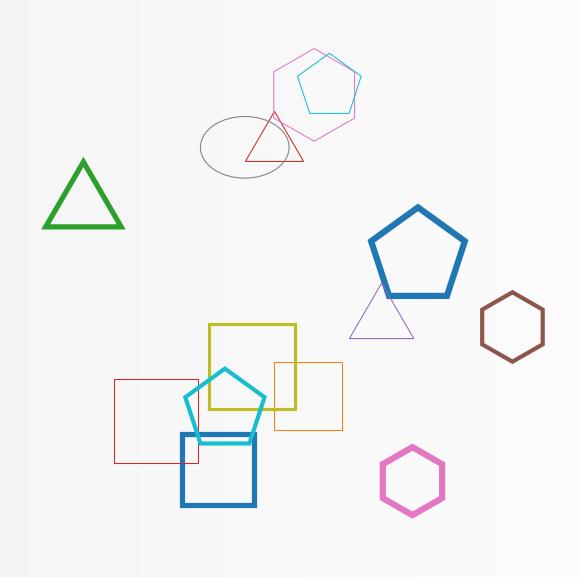[{"shape": "pentagon", "thickness": 3, "radius": 0.42, "center": [0.719, 0.555]}, {"shape": "square", "thickness": 2.5, "radius": 0.31, "center": [0.376, 0.186]}, {"shape": "square", "thickness": 0.5, "radius": 0.29, "center": [0.53, 0.313]}, {"shape": "triangle", "thickness": 2.5, "radius": 0.37, "center": [0.144, 0.644]}, {"shape": "triangle", "thickness": 0.5, "radius": 0.29, "center": [0.472, 0.748]}, {"shape": "square", "thickness": 0.5, "radius": 0.36, "center": [0.269, 0.27]}, {"shape": "triangle", "thickness": 0.5, "radius": 0.32, "center": [0.657, 0.445]}, {"shape": "hexagon", "thickness": 2, "radius": 0.3, "center": [0.882, 0.433]}, {"shape": "hexagon", "thickness": 3, "radius": 0.29, "center": [0.71, 0.166]}, {"shape": "hexagon", "thickness": 0.5, "radius": 0.4, "center": [0.541, 0.835]}, {"shape": "oval", "thickness": 0.5, "radius": 0.38, "center": [0.421, 0.744]}, {"shape": "square", "thickness": 1.5, "radius": 0.37, "center": [0.434, 0.365]}, {"shape": "pentagon", "thickness": 0.5, "radius": 0.29, "center": [0.567, 0.849]}, {"shape": "pentagon", "thickness": 2, "radius": 0.36, "center": [0.387, 0.289]}]